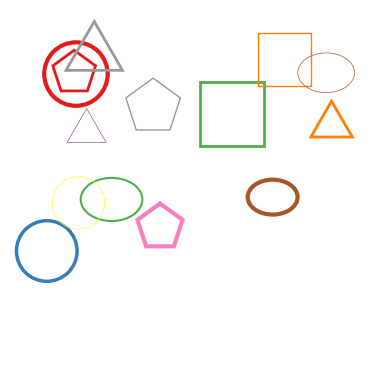[{"shape": "pentagon", "thickness": 2, "radius": 0.29, "center": [0.193, 0.811]}, {"shape": "circle", "thickness": 3, "radius": 0.41, "center": [0.197, 0.808]}, {"shape": "circle", "thickness": 2.5, "radius": 0.39, "center": [0.121, 0.348]}, {"shape": "oval", "thickness": 1.5, "radius": 0.4, "center": [0.29, 0.482]}, {"shape": "square", "thickness": 2, "radius": 0.41, "center": [0.603, 0.704]}, {"shape": "triangle", "thickness": 0.5, "radius": 0.29, "center": [0.225, 0.659]}, {"shape": "triangle", "thickness": 2, "radius": 0.31, "center": [0.861, 0.675]}, {"shape": "square", "thickness": 1, "radius": 0.34, "center": [0.739, 0.846]}, {"shape": "circle", "thickness": 0.5, "radius": 0.34, "center": [0.204, 0.473]}, {"shape": "oval", "thickness": 3, "radius": 0.32, "center": [0.708, 0.488]}, {"shape": "oval", "thickness": 0.5, "radius": 0.37, "center": [0.847, 0.811]}, {"shape": "pentagon", "thickness": 3, "radius": 0.31, "center": [0.416, 0.41]}, {"shape": "pentagon", "thickness": 1, "radius": 0.37, "center": [0.398, 0.723]}, {"shape": "triangle", "thickness": 2, "radius": 0.42, "center": [0.245, 0.86]}]